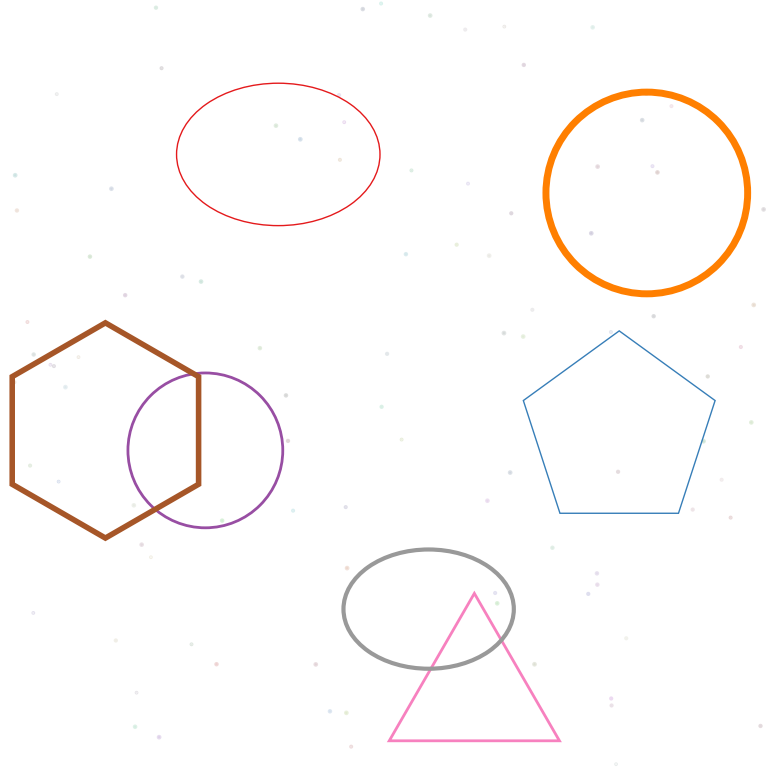[{"shape": "oval", "thickness": 0.5, "radius": 0.66, "center": [0.361, 0.799]}, {"shape": "pentagon", "thickness": 0.5, "radius": 0.65, "center": [0.804, 0.439]}, {"shape": "circle", "thickness": 1, "radius": 0.5, "center": [0.267, 0.415]}, {"shape": "circle", "thickness": 2.5, "radius": 0.65, "center": [0.84, 0.749]}, {"shape": "hexagon", "thickness": 2, "radius": 0.7, "center": [0.137, 0.441]}, {"shape": "triangle", "thickness": 1, "radius": 0.64, "center": [0.616, 0.102]}, {"shape": "oval", "thickness": 1.5, "radius": 0.55, "center": [0.557, 0.209]}]